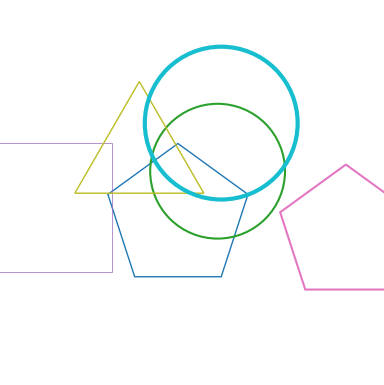[{"shape": "pentagon", "thickness": 1, "radius": 0.96, "center": [0.462, 0.436]}, {"shape": "circle", "thickness": 1.5, "radius": 0.88, "center": [0.565, 0.555]}, {"shape": "square", "thickness": 0.5, "radius": 0.84, "center": [0.124, 0.462]}, {"shape": "pentagon", "thickness": 1.5, "radius": 0.9, "center": [0.898, 0.393]}, {"shape": "triangle", "thickness": 1, "radius": 0.97, "center": [0.362, 0.595]}, {"shape": "circle", "thickness": 3, "radius": 0.99, "center": [0.575, 0.68]}]